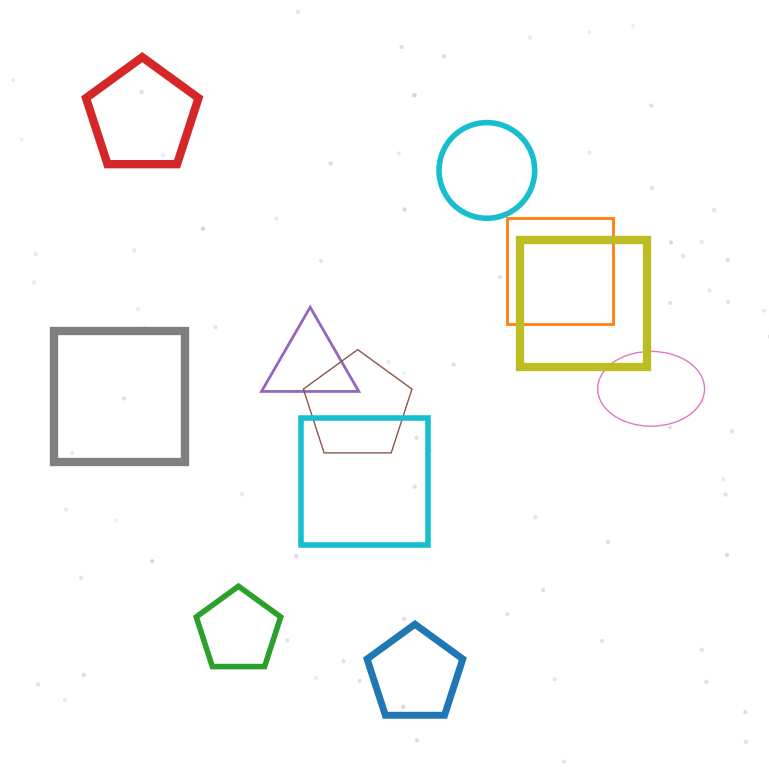[{"shape": "pentagon", "thickness": 2.5, "radius": 0.33, "center": [0.539, 0.124]}, {"shape": "square", "thickness": 1, "radius": 0.34, "center": [0.727, 0.648]}, {"shape": "pentagon", "thickness": 2, "radius": 0.29, "center": [0.31, 0.181]}, {"shape": "pentagon", "thickness": 3, "radius": 0.38, "center": [0.185, 0.849]}, {"shape": "triangle", "thickness": 1, "radius": 0.36, "center": [0.403, 0.528]}, {"shape": "pentagon", "thickness": 0.5, "radius": 0.37, "center": [0.465, 0.472]}, {"shape": "oval", "thickness": 0.5, "radius": 0.35, "center": [0.846, 0.495]}, {"shape": "square", "thickness": 3, "radius": 0.43, "center": [0.155, 0.485]}, {"shape": "square", "thickness": 3, "radius": 0.41, "center": [0.758, 0.606]}, {"shape": "circle", "thickness": 2, "radius": 0.31, "center": [0.632, 0.779]}, {"shape": "square", "thickness": 2, "radius": 0.41, "center": [0.474, 0.374]}]